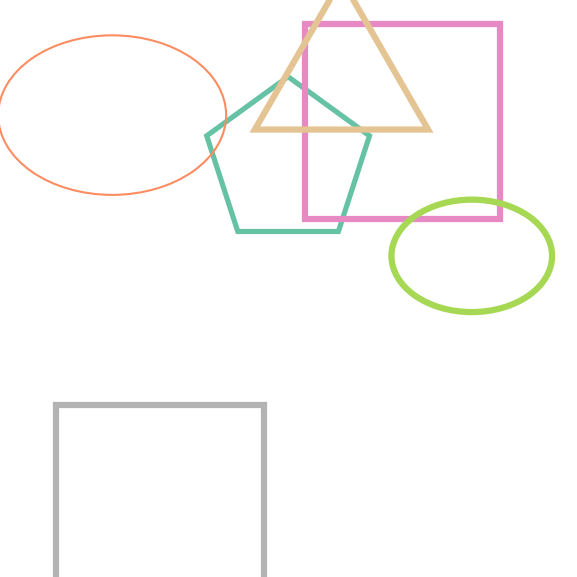[{"shape": "pentagon", "thickness": 2.5, "radius": 0.74, "center": [0.499, 0.718]}, {"shape": "oval", "thickness": 1, "radius": 0.99, "center": [0.194, 0.8]}, {"shape": "square", "thickness": 3, "radius": 0.84, "center": [0.697, 0.789]}, {"shape": "oval", "thickness": 3, "radius": 0.7, "center": [0.817, 0.556]}, {"shape": "triangle", "thickness": 3, "radius": 0.87, "center": [0.591, 0.861]}, {"shape": "square", "thickness": 3, "radius": 0.9, "center": [0.277, 0.118]}]